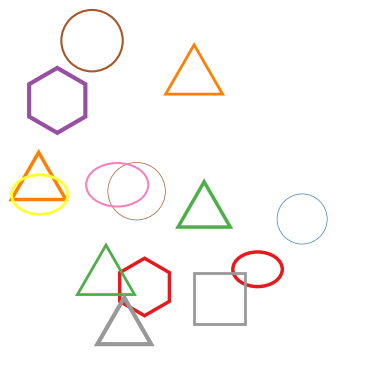[{"shape": "hexagon", "thickness": 2.5, "radius": 0.37, "center": [0.376, 0.255]}, {"shape": "oval", "thickness": 2.5, "radius": 0.32, "center": [0.669, 0.301]}, {"shape": "circle", "thickness": 0.5, "radius": 0.33, "center": [0.785, 0.431]}, {"shape": "triangle", "thickness": 2.5, "radius": 0.39, "center": [0.53, 0.449]}, {"shape": "triangle", "thickness": 2, "radius": 0.43, "center": [0.275, 0.278]}, {"shape": "hexagon", "thickness": 3, "radius": 0.42, "center": [0.149, 0.739]}, {"shape": "triangle", "thickness": 2, "radius": 0.43, "center": [0.504, 0.798]}, {"shape": "triangle", "thickness": 2.5, "radius": 0.41, "center": [0.1, 0.523]}, {"shape": "oval", "thickness": 2, "radius": 0.37, "center": [0.103, 0.495]}, {"shape": "circle", "thickness": 1.5, "radius": 0.4, "center": [0.239, 0.894]}, {"shape": "circle", "thickness": 0.5, "radius": 0.37, "center": [0.355, 0.503]}, {"shape": "oval", "thickness": 1.5, "radius": 0.4, "center": [0.304, 0.52]}, {"shape": "triangle", "thickness": 3, "radius": 0.4, "center": [0.323, 0.146]}, {"shape": "square", "thickness": 2, "radius": 0.33, "center": [0.57, 0.224]}]